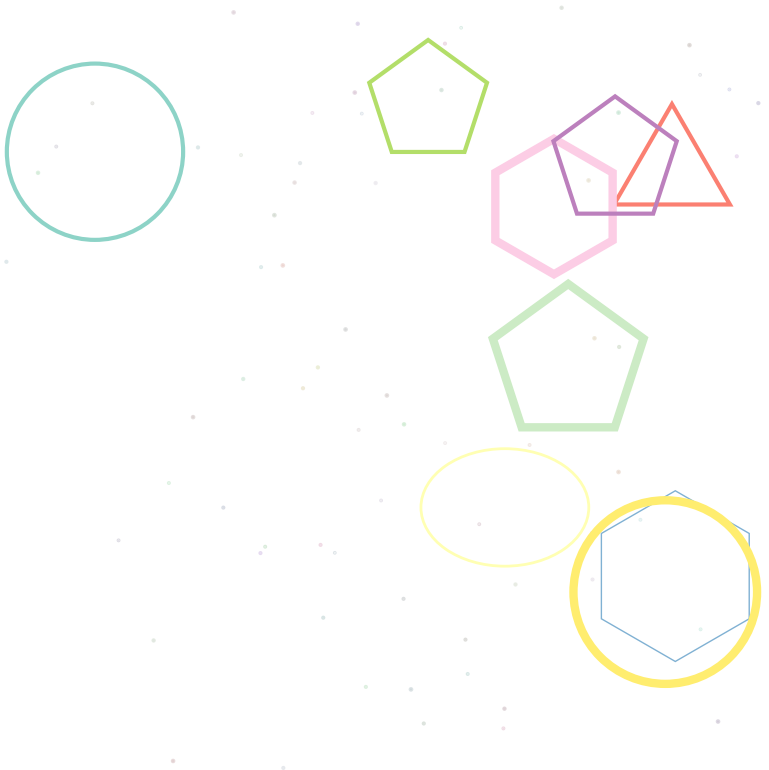[{"shape": "circle", "thickness": 1.5, "radius": 0.57, "center": [0.123, 0.803]}, {"shape": "oval", "thickness": 1, "radius": 0.54, "center": [0.656, 0.341]}, {"shape": "triangle", "thickness": 1.5, "radius": 0.43, "center": [0.873, 0.778]}, {"shape": "hexagon", "thickness": 0.5, "radius": 0.55, "center": [0.877, 0.252]}, {"shape": "pentagon", "thickness": 1.5, "radius": 0.4, "center": [0.556, 0.868]}, {"shape": "hexagon", "thickness": 3, "radius": 0.44, "center": [0.719, 0.732]}, {"shape": "pentagon", "thickness": 1.5, "radius": 0.42, "center": [0.799, 0.791]}, {"shape": "pentagon", "thickness": 3, "radius": 0.51, "center": [0.738, 0.528]}, {"shape": "circle", "thickness": 3, "radius": 0.6, "center": [0.864, 0.231]}]